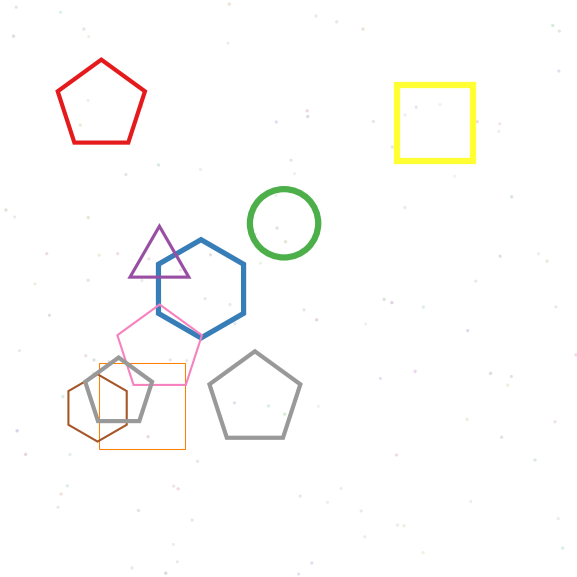[{"shape": "pentagon", "thickness": 2, "radius": 0.4, "center": [0.175, 0.816]}, {"shape": "hexagon", "thickness": 2.5, "radius": 0.43, "center": [0.348, 0.499]}, {"shape": "circle", "thickness": 3, "radius": 0.3, "center": [0.492, 0.612]}, {"shape": "triangle", "thickness": 1.5, "radius": 0.29, "center": [0.276, 0.549]}, {"shape": "square", "thickness": 0.5, "radius": 0.37, "center": [0.246, 0.296]}, {"shape": "square", "thickness": 3, "radius": 0.33, "center": [0.753, 0.786]}, {"shape": "hexagon", "thickness": 1, "radius": 0.29, "center": [0.169, 0.293]}, {"shape": "pentagon", "thickness": 1, "radius": 0.38, "center": [0.276, 0.395]}, {"shape": "pentagon", "thickness": 2, "radius": 0.3, "center": [0.205, 0.319]}, {"shape": "pentagon", "thickness": 2, "radius": 0.41, "center": [0.441, 0.308]}]